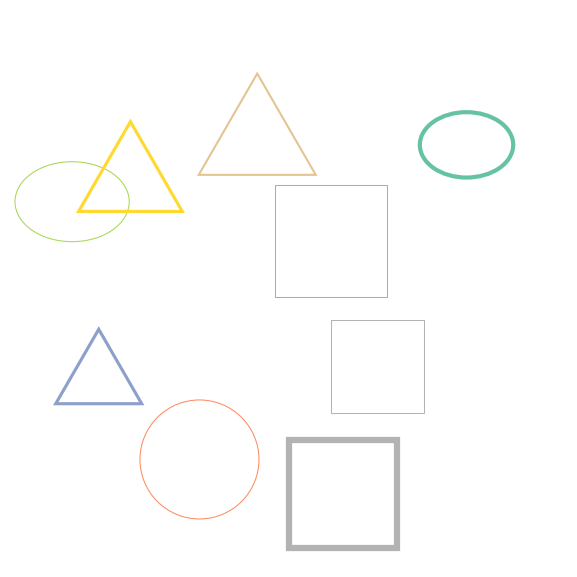[{"shape": "oval", "thickness": 2, "radius": 0.4, "center": [0.808, 0.748]}, {"shape": "circle", "thickness": 0.5, "radius": 0.52, "center": [0.345, 0.204]}, {"shape": "triangle", "thickness": 1.5, "radius": 0.43, "center": [0.171, 0.343]}, {"shape": "square", "thickness": 0.5, "radius": 0.48, "center": [0.573, 0.582]}, {"shape": "oval", "thickness": 0.5, "radius": 0.49, "center": [0.125, 0.65]}, {"shape": "triangle", "thickness": 1.5, "radius": 0.52, "center": [0.226, 0.685]}, {"shape": "triangle", "thickness": 1, "radius": 0.58, "center": [0.445, 0.755]}, {"shape": "square", "thickness": 3, "radius": 0.47, "center": [0.594, 0.144]}, {"shape": "square", "thickness": 0.5, "radius": 0.4, "center": [0.653, 0.364]}]